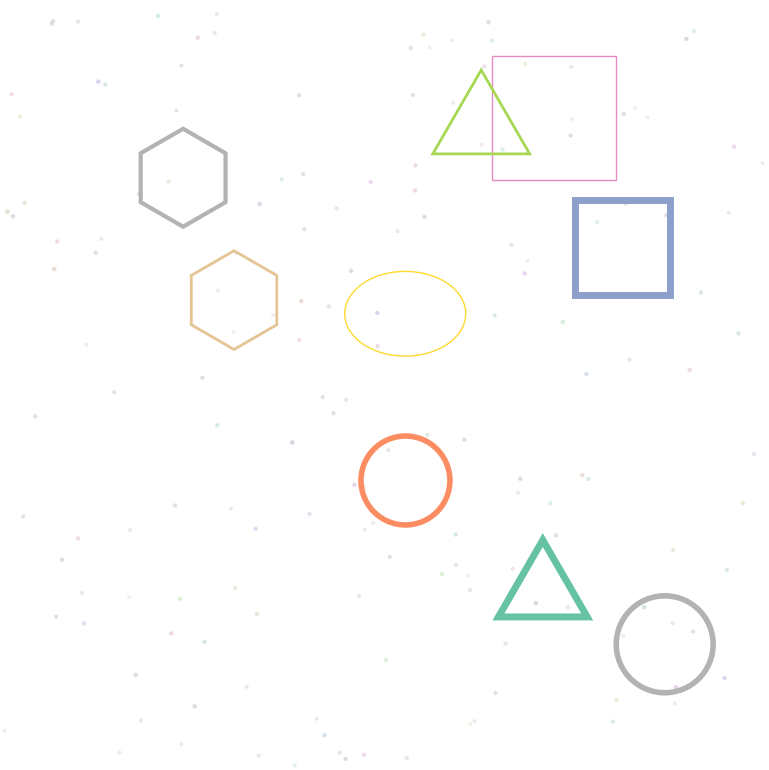[{"shape": "triangle", "thickness": 2.5, "radius": 0.33, "center": [0.705, 0.232]}, {"shape": "circle", "thickness": 2, "radius": 0.29, "center": [0.527, 0.376]}, {"shape": "square", "thickness": 2.5, "radius": 0.31, "center": [0.808, 0.678]}, {"shape": "square", "thickness": 0.5, "radius": 0.4, "center": [0.719, 0.847]}, {"shape": "triangle", "thickness": 1, "radius": 0.36, "center": [0.625, 0.836]}, {"shape": "oval", "thickness": 0.5, "radius": 0.39, "center": [0.526, 0.593]}, {"shape": "hexagon", "thickness": 1, "radius": 0.32, "center": [0.304, 0.61]}, {"shape": "circle", "thickness": 2, "radius": 0.31, "center": [0.863, 0.163]}, {"shape": "hexagon", "thickness": 1.5, "radius": 0.32, "center": [0.238, 0.769]}]